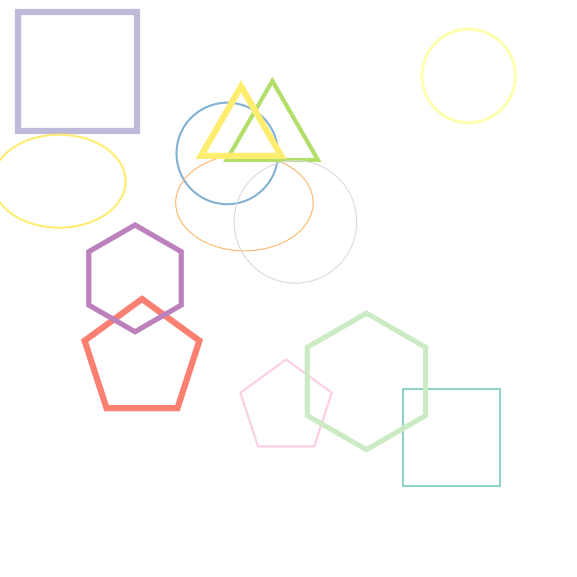[{"shape": "square", "thickness": 1, "radius": 0.42, "center": [0.781, 0.242]}, {"shape": "circle", "thickness": 1.5, "radius": 0.4, "center": [0.812, 0.868]}, {"shape": "square", "thickness": 3, "radius": 0.52, "center": [0.134, 0.876]}, {"shape": "pentagon", "thickness": 3, "radius": 0.52, "center": [0.246, 0.377]}, {"shape": "circle", "thickness": 1, "radius": 0.44, "center": [0.393, 0.733]}, {"shape": "oval", "thickness": 0.5, "radius": 0.59, "center": [0.423, 0.648]}, {"shape": "triangle", "thickness": 2, "radius": 0.46, "center": [0.472, 0.768]}, {"shape": "pentagon", "thickness": 1, "radius": 0.42, "center": [0.495, 0.293]}, {"shape": "circle", "thickness": 0.5, "radius": 0.53, "center": [0.511, 0.615]}, {"shape": "hexagon", "thickness": 2.5, "radius": 0.46, "center": [0.234, 0.517]}, {"shape": "hexagon", "thickness": 2.5, "radius": 0.59, "center": [0.635, 0.339]}, {"shape": "oval", "thickness": 1, "radius": 0.58, "center": [0.102, 0.685]}, {"shape": "triangle", "thickness": 3, "radius": 0.4, "center": [0.417, 0.769]}]